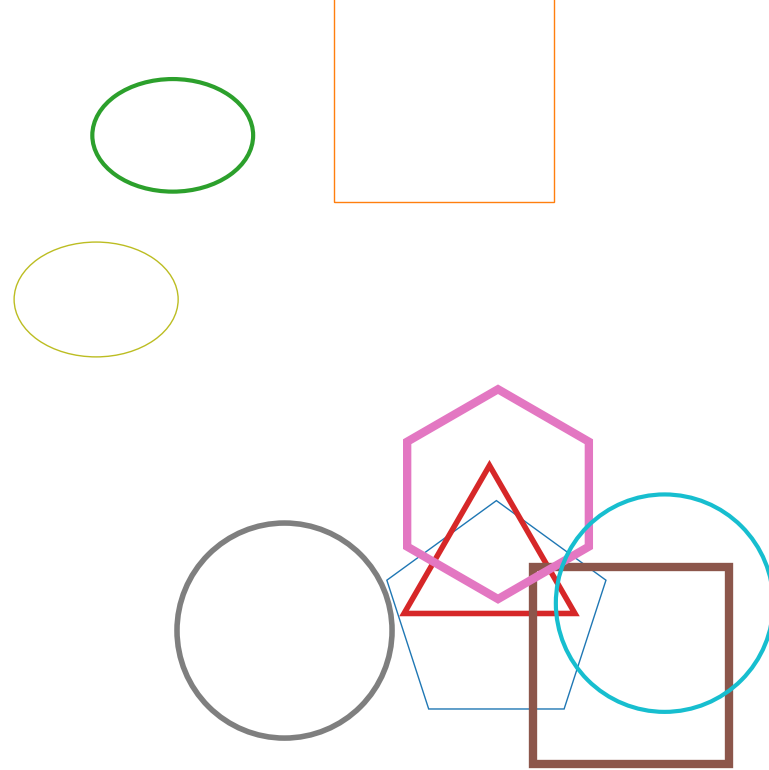[{"shape": "pentagon", "thickness": 0.5, "radius": 0.75, "center": [0.645, 0.2]}, {"shape": "square", "thickness": 0.5, "radius": 0.71, "center": [0.577, 0.881]}, {"shape": "oval", "thickness": 1.5, "radius": 0.52, "center": [0.224, 0.824]}, {"shape": "triangle", "thickness": 2, "radius": 0.64, "center": [0.636, 0.267]}, {"shape": "square", "thickness": 3, "radius": 0.64, "center": [0.819, 0.135]}, {"shape": "hexagon", "thickness": 3, "radius": 0.68, "center": [0.647, 0.358]}, {"shape": "circle", "thickness": 2, "radius": 0.7, "center": [0.37, 0.181]}, {"shape": "oval", "thickness": 0.5, "radius": 0.53, "center": [0.125, 0.611]}, {"shape": "circle", "thickness": 1.5, "radius": 0.71, "center": [0.863, 0.217]}]